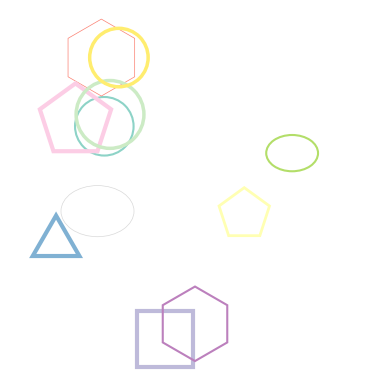[{"shape": "circle", "thickness": 1.5, "radius": 0.38, "center": [0.271, 0.672]}, {"shape": "pentagon", "thickness": 2, "radius": 0.34, "center": [0.634, 0.444]}, {"shape": "square", "thickness": 3, "radius": 0.36, "center": [0.428, 0.119]}, {"shape": "hexagon", "thickness": 0.5, "radius": 0.5, "center": [0.263, 0.85]}, {"shape": "triangle", "thickness": 3, "radius": 0.35, "center": [0.146, 0.37]}, {"shape": "oval", "thickness": 1.5, "radius": 0.34, "center": [0.759, 0.602]}, {"shape": "pentagon", "thickness": 3, "radius": 0.49, "center": [0.196, 0.686]}, {"shape": "oval", "thickness": 0.5, "radius": 0.47, "center": [0.253, 0.452]}, {"shape": "hexagon", "thickness": 1.5, "radius": 0.48, "center": [0.507, 0.159]}, {"shape": "circle", "thickness": 2.5, "radius": 0.44, "center": [0.286, 0.703]}, {"shape": "circle", "thickness": 2.5, "radius": 0.38, "center": [0.309, 0.85]}]